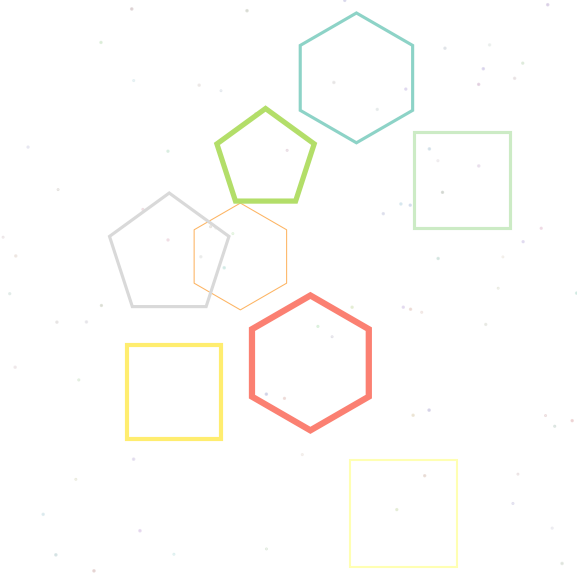[{"shape": "hexagon", "thickness": 1.5, "radius": 0.56, "center": [0.617, 0.864]}, {"shape": "square", "thickness": 1, "radius": 0.46, "center": [0.698, 0.11]}, {"shape": "hexagon", "thickness": 3, "radius": 0.58, "center": [0.537, 0.371]}, {"shape": "hexagon", "thickness": 0.5, "radius": 0.46, "center": [0.416, 0.555]}, {"shape": "pentagon", "thickness": 2.5, "radius": 0.44, "center": [0.46, 0.723]}, {"shape": "pentagon", "thickness": 1.5, "radius": 0.54, "center": [0.293, 0.556]}, {"shape": "square", "thickness": 1.5, "radius": 0.42, "center": [0.799, 0.687]}, {"shape": "square", "thickness": 2, "radius": 0.41, "center": [0.302, 0.321]}]